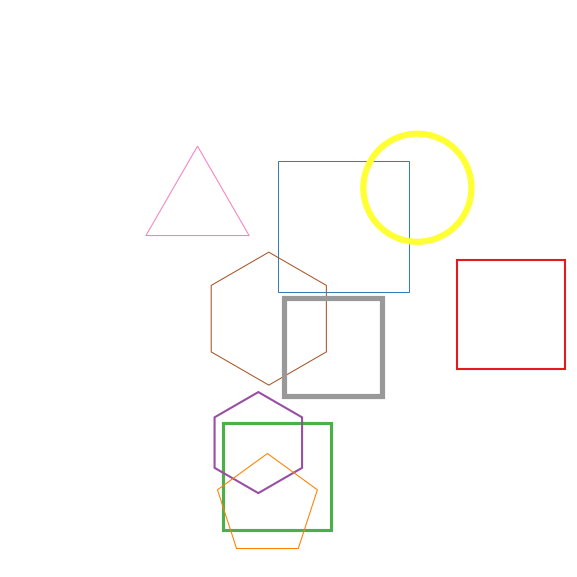[{"shape": "square", "thickness": 1, "radius": 0.47, "center": [0.885, 0.454]}, {"shape": "square", "thickness": 0.5, "radius": 0.57, "center": [0.595, 0.606]}, {"shape": "square", "thickness": 1.5, "radius": 0.47, "center": [0.48, 0.174]}, {"shape": "hexagon", "thickness": 1, "radius": 0.44, "center": [0.447, 0.233]}, {"shape": "pentagon", "thickness": 0.5, "radius": 0.45, "center": [0.463, 0.123]}, {"shape": "circle", "thickness": 3, "radius": 0.47, "center": [0.723, 0.674]}, {"shape": "hexagon", "thickness": 0.5, "radius": 0.58, "center": [0.465, 0.447]}, {"shape": "triangle", "thickness": 0.5, "radius": 0.52, "center": [0.342, 0.643]}, {"shape": "square", "thickness": 2.5, "radius": 0.42, "center": [0.577, 0.399]}]